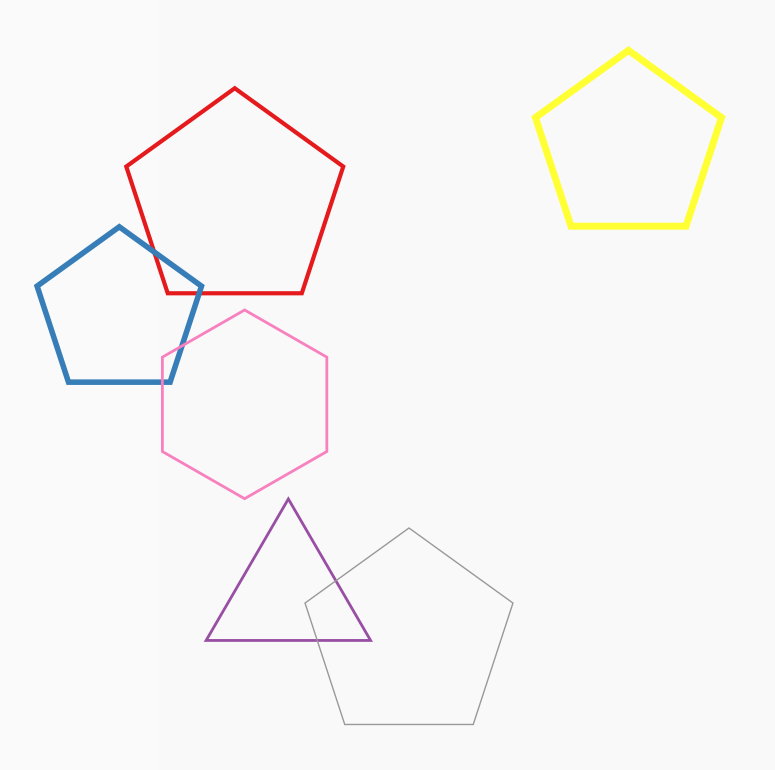[{"shape": "pentagon", "thickness": 1.5, "radius": 0.74, "center": [0.303, 0.738]}, {"shape": "pentagon", "thickness": 2, "radius": 0.56, "center": [0.154, 0.594]}, {"shape": "triangle", "thickness": 1, "radius": 0.61, "center": [0.372, 0.23]}, {"shape": "pentagon", "thickness": 2.5, "radius": 0.63, "center": [0.811, 0.808]}, {"shape": "hexagon", "thickness": 1, "radius": 0.61, "center": [0.316, 0.475]}, {"shape": "pentagon", "thickness": 0.5, "radius": 0.71, "center": [0.528, 0.173]}]